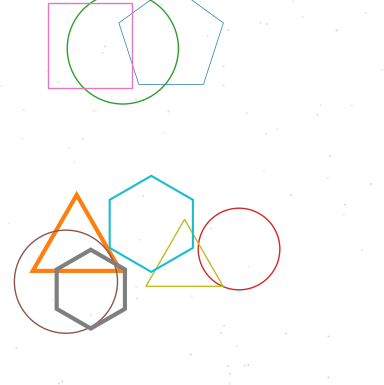[{"shape": "pentagon", "thickness": 0.5, "radius": 0.71, "center": [0.445, 0.896]}, {"shape": "triangle", "thickness": 3, "radius": 0.66, "center": [0.199, 0.362]}, {"shape": "circle", "thickness": 1, "radius": 0.72, "center": [0.319, 0.874]}, {"shape": "circle", "thickness": 1, "radius": 0.53, "center": [0.621, 0.353]}, {"shape": "circle", "thickness": 1, "radius": 0.67, "center": [0.171, 0.268]}, {"shape": "square", "thickness": 1, "radius": 0.55, "center": [0.233, 0.882]}, {"shape": "hexagon", "thickness": 3, "radius": 0.51, "center": [0.236, 0.249]}, {"shape": "triangle", "thickness": 1, "radius": 0.58, "center": [0.479, 0.314]}, {"shape": "hexagon", "thickness": 1.5, "radius": 0.62, "center": [0.393, 0.419]}]